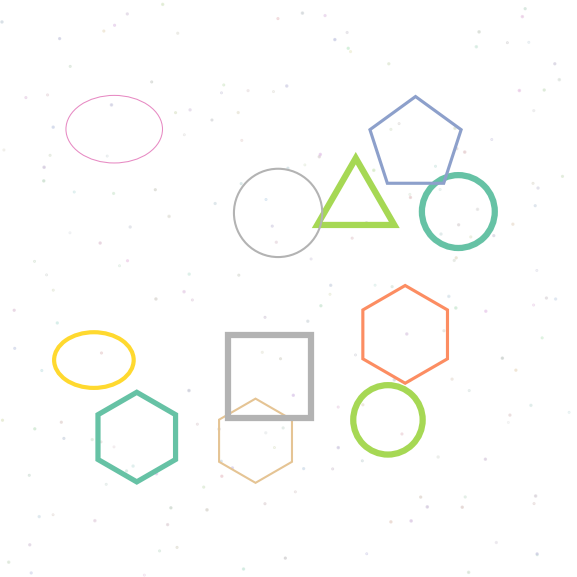[{"shape": "hexagon", "thickness": 2.5, "radius": 0.39, "center": [0.237, 0.242]}, {"shape": "circle", "thickness": 3, "radius": 0.32, "center": [0.794, 0.633]}, {"shape": "hexagon", "thickness": 1.5, "radius": 0.42, "center": [0.702, 0.42]}, {"shape": "pentagon", "thickness": 1.5, "radius": 0.42, "center": [0.72, 0.749]}, {"shape": "oval", "thickness": 0.5, "radius": 0.42, "center": [0.198, 0.775]}, {"shape": "circle", "thickness": 3, "radius": 0.3, "center": [0.672, 0.272]}, {"shape": "triangle", "thickness": 3, "radius": 0.39, "center": [0.616, 0.648]}, {"shape": "oval", "thickness": 2, "radius": 0.34, "center": [0.163, 0.376]}, {"shape": "hexagon", "thickness": 1, "radius": 0.36, "center": [0.442, 0.236]}, {"shape": "circle", "thickness": 1, "radius": 0.38, "center": [0.482, 0.63]}, {"shape": "square", "thickness": 3, "radius": 0.36, "center": [0.466, 0.347]}]